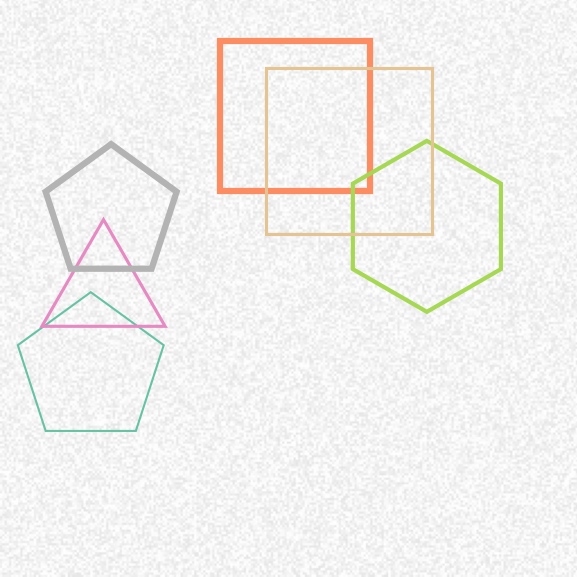[{"shape": "pentagon", "thickness": 1, "radius": 0.66, "center": [0.157, 0.36]}, {"shape": "square", "thickness": 3, "radius": 0.65, "center": [0.51, 0.799]}, {"shape": "triangle", "thickness": 1.5, "radius": 0.62, "center": [0.179, 0.496]}, {"shape": "hexagon", "thickness": 2, "radius": 0.74, "center": [0.739, 0.607]}, {"shape": "square", "thickness": 1.5, "radius": 0.72, "center": [0.604, 0.738]}, {"shape": "pentagon", "thickness": 3, "radius": 0.6, "center": [0.192, 0.63]}]